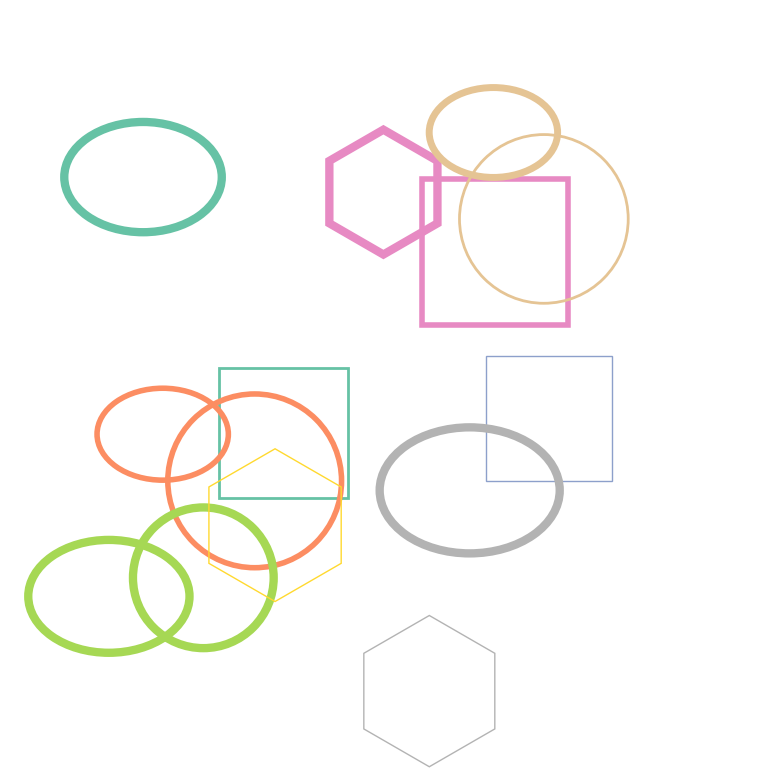[{"shape": "oval", "thickness": 3, "radius": 0.51, "center": [0.186, 0.77]}, {"shape": "square", "thickness": 1, "radius": 0.42, "center": [0.368, 0.438]}, {"shape": "circle", "thickness": 2, "radius": 0.56, "center": [0.331, 0.376]}, {"shape": "oval", "thickness": 2, "radius": 0.43, "center": [0.211, 0.436]}, {"shape": "square", "thickness": 0.5, "radius": 0.41, "center": [0.713, 0.457]}, {"shape": "hexagon", "thickness": 3, "radius": 0.41, "center": [0.498, 0.751]}, {"shape": "square", "thickness": 2, "radius": 0.47, "center": [0.643, 0.673]}, {"shape": "oval", "thickness": 3, "radius": 0.52, "center": [0.141, 0.226]}, {"shape": "circle", "thickness": 3, "radius": 0.46, "center": [0.264, 0.25]}, {"shape": "hexagon", "thickness": 0.5, "radius": 0.5, "center": [0.357, 0.318]}, {"shape": "circle", "thickness": 1, "radius": 0.55, "center": [0.706, 0.716]}, {"shape": "oval", "thickness": 2.5, "radius": 0.42, "center": [0.641, 0.828]}, {"shape": "hexagon", "thickness": 0.5, "radius": 0.49, "center": [0.558, 0.102]}, {"shape": "oval", "thickness": 3, "radius": 0.58, "center": [0.61, 0.363]}]